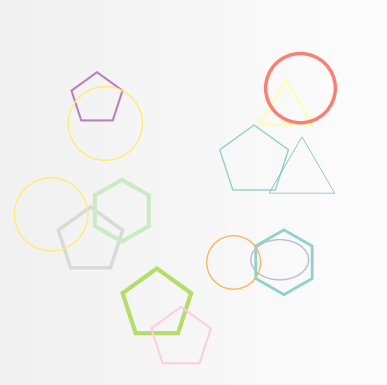[{"shape": "pentagon", "thickness": 1, "radius": 0.47, "center": [0.656, 0.582]}, {"shape": "hexagon", "thickness": 2, "radius": 0.42, "center": [0.733, 0.319]}, {"shape": "triangle", "thickness": 1.5, "radius": 0.39, "center": [0.739, 0.715]}, {"shape": "oval", "thickness": 1, "radius": 0.37, "center": [0.722, 0.325]}, {"shape": "circle", "thickness": 2.5, "radius": 0.45, "center": [0.775, 0.771]}, {"shape": "triangle", "thickness": 0.5, "radius": 0.49, "center": [0.779, 0.547]}, {"shape": "circle", "thickness": 1, "radius": 0.35, "center": [0.603, 0.318]}, {"shape": "pentagon", "thickness": 3, "radius": 0.47, "center": [0.405, 0.21]}, {"shape": "pentagon", "thickness": 1.5, "radius": 0.4, "center": [0.467, 0.122]}, {"shape": "pentagon", "thickness": 2.5, "radius": 0.44, "center": [0.234, 0.375]}, {"shape": "pentagon", "thickness": 1.5, "radius": 0.35, "center": [0.25, 0.743]}, {"shape": "hexagon", "thickness": 3, "radius": 0.4, "center": [0.314, 0.453]}, {"shape": "circle", "thickness": 1, "radius": 0.47, "center": [0.132, 0.443]}, {"shape": "circle", "thickness": 1, "radius": 0.48, "center": [0.272, 0.679]}]